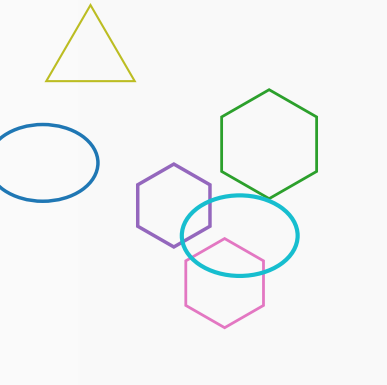[{"shape": "oval", "thickness": 2.5, "radius": 0.71, "center": [0.11, 0.577]}, {"shape": "hexagon", "thickness": 2, "radius": 0.71, "center": [0.695, 0.625]}, {"shape": "hexagon", "thickness": 2.5, "radius": 0.54, "center": [0.449, 0.466]}, {"shape": "hexagon", "thickness": 2, "radius": 0.58, "center": [0.58, 0.265]}, {"shape": "triangle", "thickness": 1.5, "radius": 0.66, "center": [0.234, 0.855]}, {"shape": "oval", "thickness": 3, "radius": 0.75, "center": [0.619, 0.388]}]